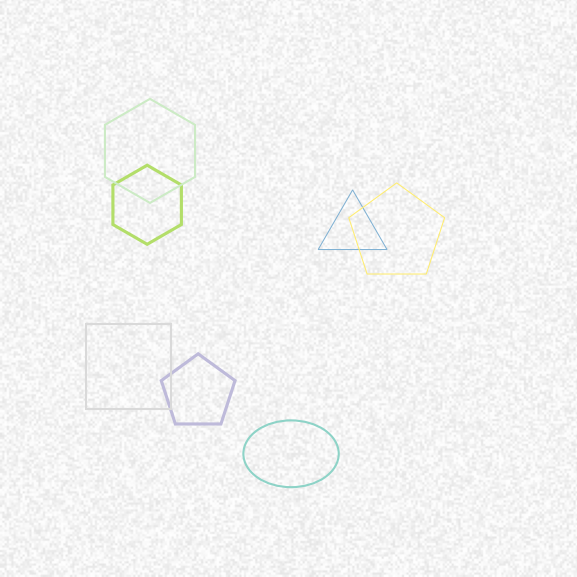[{"shape": "oval", "thickness": 1, "radius": 0.41, "center": [0.504, 0.213]}, {"shape": "pentagon", "thickness": 1.5, "radius": 0.34, "center": [0.343, 0.319]}, {"shape": "triangle", "thickness": 0.5, "radius": 0.34, "center": [0.611, 0.601]}, {"shape": "hexagon", "thickness": 1.5, "radius": 0.34, "center": [0.255, 0.645]}, {"shape": "square", "thickness": 1, "radius": 0.37, "center": [0.223, 0.365]}, {"shape": "hexagon", "thickness": 1, "radius": 0.45, "center": [0.26, 0.738]}, {"shape": "pentagon", "thickness": 0.5, "radius": 0.44, "center": [0.687, 0.595]}]